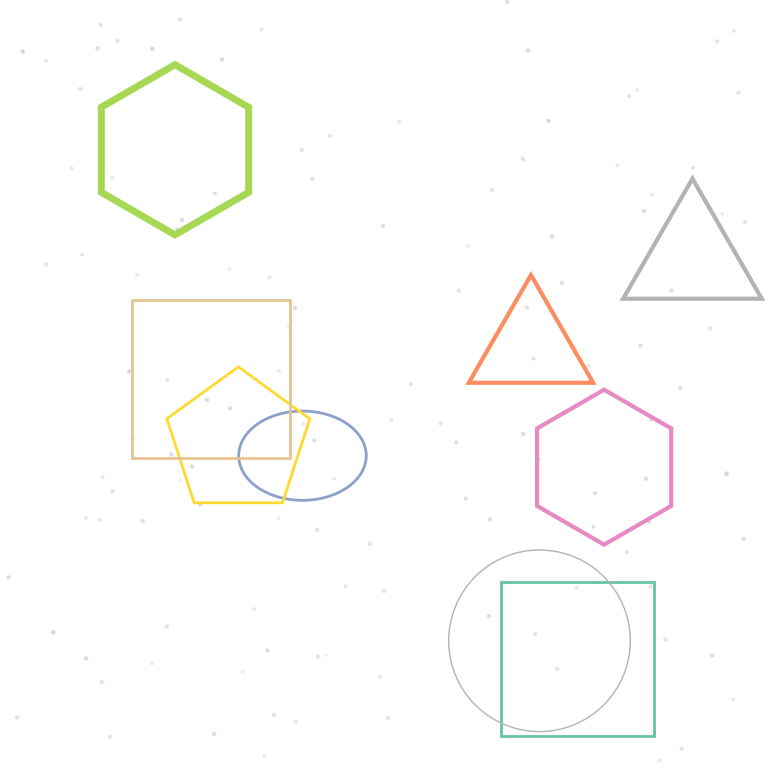[{"shape": "square", "thickness": 1, "radius": 0.5, "center": [0.75, 0.144]}, {"shape": "triangle", "thickness": 1.5, "radius": 0.47, "center": [0.69, 0.55]}, {"shape": "oval", "thickness": 1, "radius": 0.41, "center": [0.393, 0.408]}, {"shape": "hexagon", "thickness": 1.5, "radius": 0.5, "center": [0.785, 0.393]}, {"shape": "hexagon", "thickness": 2.5, "radius": 0.55, "center": [0.227, 0.805]}, {"shape": "pentagon", "thickness": 1, "radius": 0.49, "center": [0.31, 0.426]}, {"shape": "square", "thickness": 1, "radius": 0.51, "center": [0.274, 0.508]}, {"shape": "triangle", "thickness": 1.5, "radius": 0.52, "center": [0.899, 0.664]}, {"shape": "circle", "thickness": 0.5, "radius": 0.59, "center": [0.701, 0.168]}]